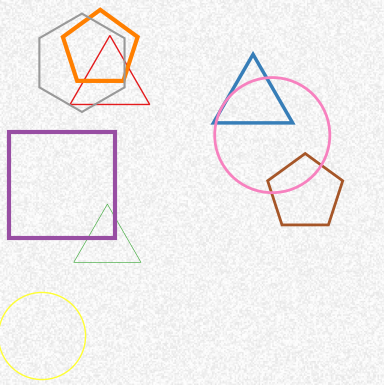[{"shape": "triangle", "thickness": 1, "radius": 0.6, "center": [0.285, 0.788]}, {"shape": "triangle", "thickness": 2.5, "radius": 0.59, "center": [0.657, 0.74]}, {"shape": "triangle", "thickness": 0.5, "radius": 0.5, "center": [0.279, 0.369]}, {"shape": "square", "thickness": 3, "radius": 0.69, "center": [0.16, 0.521]}, {"shape": "pentagon", "thickness": 3, "radius": 0.51, "center": [0.26, 0.872]}, {"shape": "circle", "thickness": 1, "radius": 0.57, "center": [0.109, 0.127]}, {"shape": "pentagon", "thickness": 2, "radius": 0.51, "center": [0.793, 0.499]}, {"shape": "circle", "thickness": 2, "radius": 0.75, "center": [0.707, 0.649]}, {"shape": "hexagon", "thickness": 1.5, "radius": 0.64, "center": [0.213, 0.837]}]